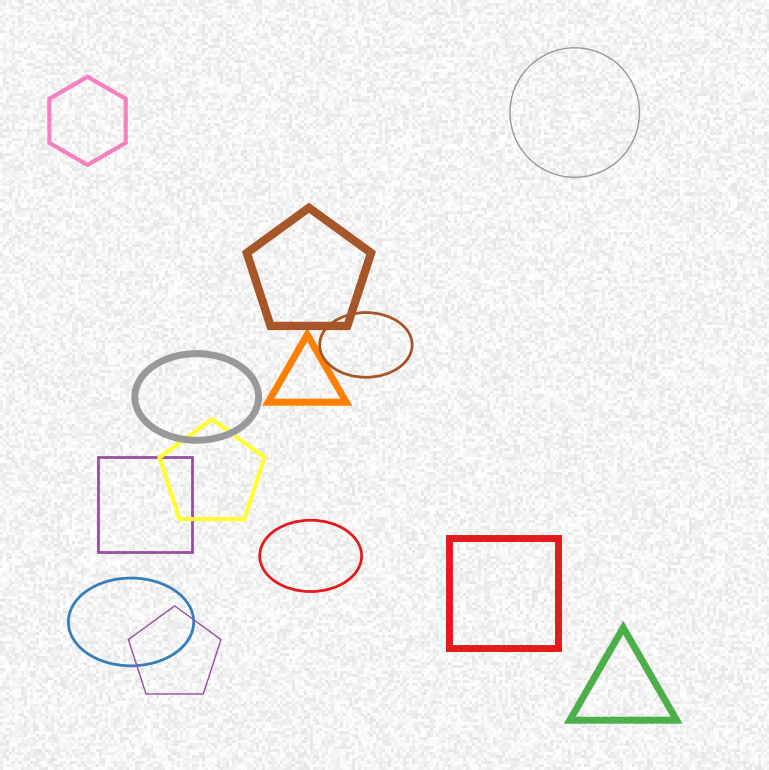[{"shape": "oval", "thickness": 1, "radius": 0.33, "center": [0.403, 0.278]}, {"shape": "square", "thickness": 2.5, "radius": 0.35, "center": [0.654, 0.23]}, {"shape": "oval", "thickness": 1, "radius": 0.41, "center": [0.17, 0.192]}, {"shape": "triangle", "thickness": 2.5, "radius": 0.4, "center": [0.809, 0.105]}, {"shape": "square", "thickness": 1, "radius": 0.31, "center": [0.188, 0.345]}, {"shape": "pentagon", "thickness": 0.5, "radius": 0.32, "center": [0.227, 0.15]}, {"shape": "triangle", "thickness": 2.5, "radius": 0.29, "center": [0.399, 0.507]}, {"shape": "pentagon", "thickness": 1.5, "radius": 0.36, "center": [0.275, 0.384]}, {"shape": "oval", "thickness": 1, "radius": 0.3, "center": [0.475, 0.552]}, {"shape": "pentagon", "thickness": 3, "radius": 0.42, "center": [0.401, 0.645]}, {"shape": "hexagon", "thickness": 1.5, "radius": 0.29, "center": [0.114, 0.843]}, {"shape": "circle", "thickness": 0.5, "radius": 0.42, "center": [0.746, 0.854]}, {"shape": "oval", "thickness": 2.5, "radius": 0.4, "center": [0.255, 0.484]}]